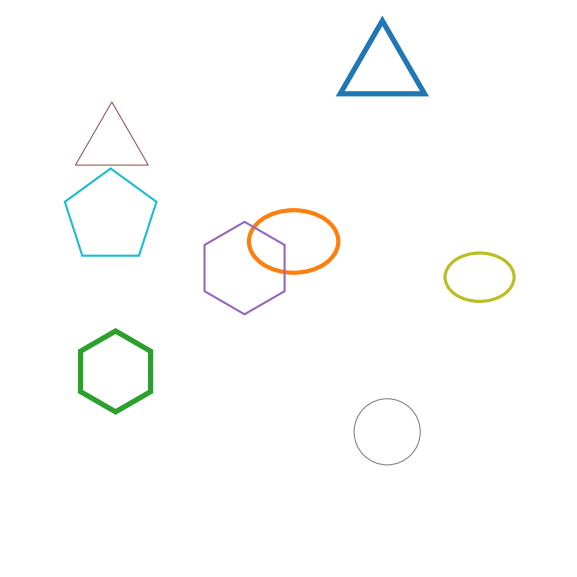[{"shape": "triangle", "thickness": 2.5, "radius": 0.42, "center": [0.662, 0.879]}, {"shape": "oval", "thickness": 2, "radius": 0.39, "center": [0.508, 0.581]}, {"shape": "hexagon", "thickness": 2.5, "radius": 0.35, "center": [0.2, 0.356]}, {"shape": "hexagon", "thickness": 1, "radius": 0.4, "center": [0.423, 0.535]}, {"shape": "triangle", "thickness": 0.5, "radius": 0.36, "center": [0.194, 0.75]}, {"shape": "circle", "thickness": 0.5, "radius": 0.29, "center": [0.67, 0.251]}, {"shape": "oval", "thickness": 1.5, "radius": 0.3, "center": [0.83, 0.519]}, {"shape": "pentagon", "thickness": 1, "radius": 0.42, "center": [0.192, 0.624]}]